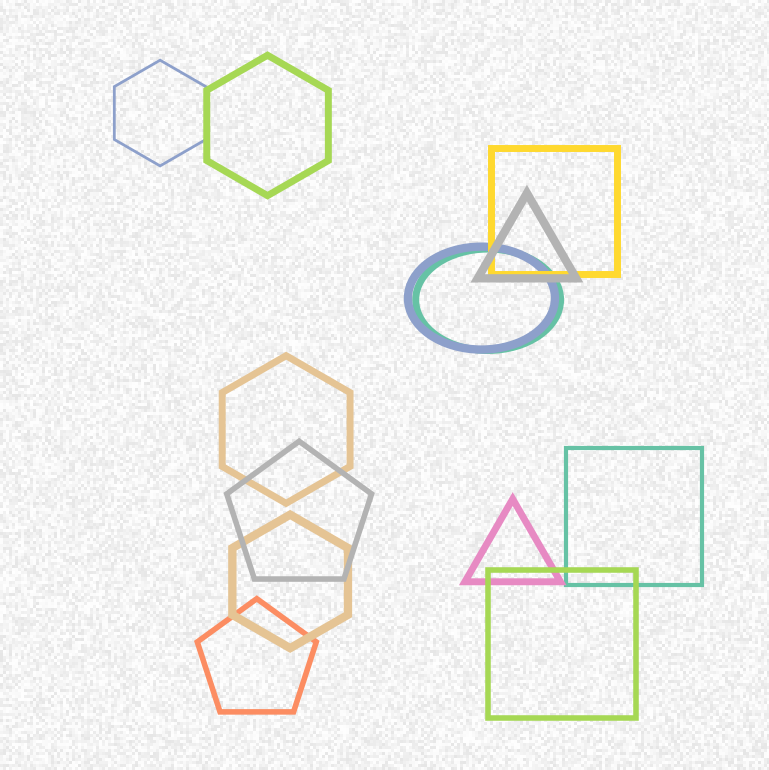[{"shape": "oval", "thickness": 2.5, "radius": 0.47, "center": [0.634, 0.611]}, {"shape": "square", "thickness": 1.5, "radius": 0.44, "center": [0.823, 0.33]}, {"shape": "pentagon", "thickness": 2, "radius": 0.41, "center": [0.333, 0.141]}, {"shape": "hexagon", "thickness": 1, "radius": 0.34, "center": [0.208, 0.853]}, {"shape": "oval", "thickness": 3, "radius": 0.48, "center": [0.625, 0.613]}, {"shape": "triangle", "thickness": 2.5, "radius": 0.36, "center": [0.666, 0.28]}, {"shape": "square", "thickness": 2, "radius": 0.48, "center": [0.73, 0.164]}, {"shape": "hexagon", "thickness": 2.5, "radius": 0.46, "center": [0.347, 0.837]}, {"shape": "square", "thickness": 2.5, "radius": 0.41, "center": [0.719, 0.726]}, {"shape": "hexagon", "thickness": 3, "radius": 0.43, "center": [0.377, 0.245]}, {"shape": "hexagon", "thickness": 2.5, "radius": 0.48, "center": [0.372, 0.442]}, {"shape": "pentagon", "thickness": 2, "radius": 0.49, "center": [0.389, 0.328]}, {"shape": "triangle", "thickness": 3, "radius": 0.37, "center": [0.684, 0.675]}]